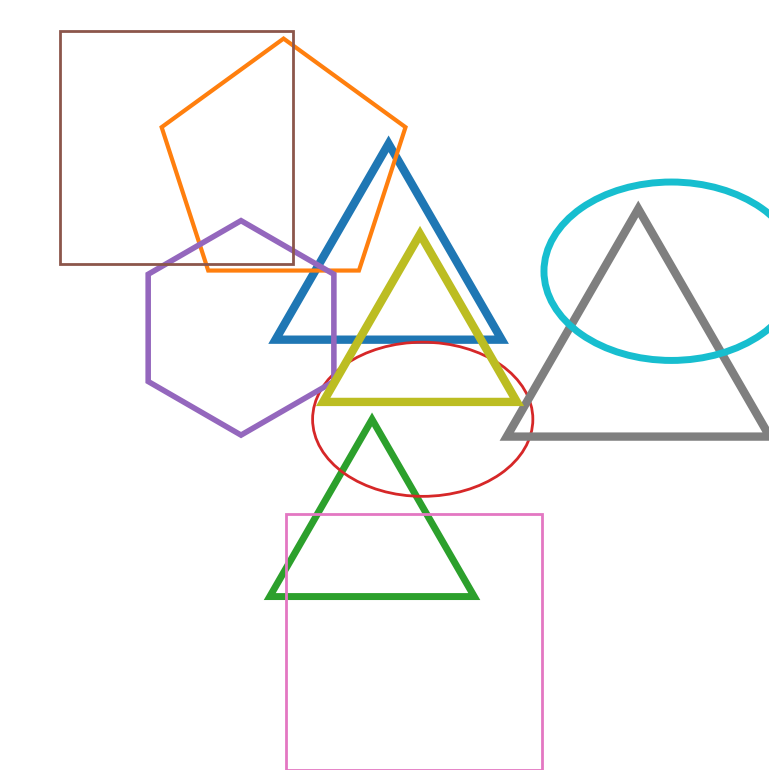[{"shape": "triangle", "thickness": 3, "radius": 0.85, "center": [0.505, 0.644]}, {"shape": "pentagon", "thickness": 1.5, "radius": 0.83, "center": [0.368, 0.783]}, {"shape": "triangle", "thickness": 2.5, "radius": 0.77, "center": [0.483, 0.302]}, {"shape": "oval", "thickness": 1, "radius": 0.72, "center": [0.549, 0.456]}, {"shape": "hexagon", "thickness": 2, "radius": 0.7, "center": [0.313, 0.574]}, {"shape": "square", "thickness": 1, "radius": 0.76, "center": [0.23, 0.809]}, {"shape": "square", "thickness": 1, "radius": 0.83, "center": [0.538, 0.166]}, {"shape": "triangle", "thickness": 3, "radius": 0.99, "center": [0.829, 0.532]}, {"shape": "triangle", "thickness": 3, "radius": 0.73, "center": [0.545, 0.551]}, {"shape": "oval", "thickness": 2.5, "radius": 0.83, "center": [0.872, 0.648]}]